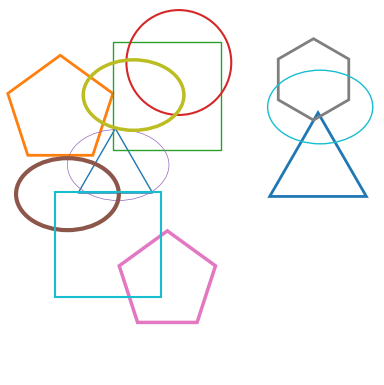[{"shape": "triangle", "thickness": 1, "radius": 0.56, "center": [0.3, 0.555]}, {"shape": "triangle", "thickness": 2, "radius": 0.72, "center": [0.826, 0.562]}, {"shape": "pentagon", "thickness": 2, "radius": 0.72, "center": [0.157, 0.713]}, {"shape": "square", "thickness": 1, "radius": 0.7, "center": [0.434, 0.751]}, {"shape": "circle", "thickness": 1.5, "radius": 0.68, "center": [0.465, 0.838]}, {"shape": "oval", "thickness": 0.5, "radius": 0.66, "center": [0.307, 0.571]}, {"shape": "oval", "thickness": 3, "radius": 0.67, "center": [0.175, 0.496]}, {"shape": "pentagon", "thickness": 2.5, "radius": 0.66, "center": [0.435, 0.269]}, {"shape": "hexagon", "thickness": 2, "radius": 0.53, "center": [0.814, 0.794]}, {"shape": "oval", "thickness": 2.5, "radius": 0.65, "center": [0.347, 0.753]}, {"shape": "square", "thickness": 1.5, "radius": 0.69, "center": [0.28, 0.365]}, {"shape": "oval", "thickness": 1, "radius": 0.68, "center": [0.832, 0.722]}]